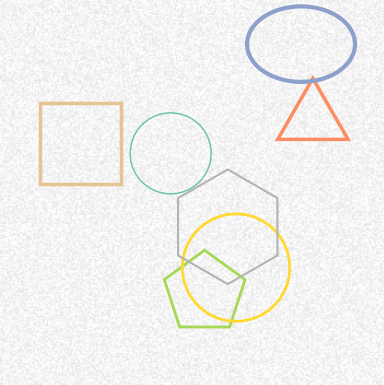[{"shape": "circle", "thickness": 1, "radius": 0.53, "center": [0.443, 0.602]}, {"shape": "triangle", "thickness": 2.5, "radius": 0.53, "center": [0.813, 0.691]}, {"shape": "oval", "thickness": 3, "radius": 0.7, "center": [0.782, 0.885]}, {"shape": "pentagon", "thickness": 2, "radius": 0.55, "center": [0.532, 0.24]}, {"shape": "circle", "thickness": 2, "radius": 0.7, "center": [0.613, 0.305]}, {"shape": "square", "thickness": 2.5, "radius": 0.52, "center": [0.209, 0.627]}, {"shape": "hexagon", "thickness": 1.5, "radius": 0.75, "center": [0.592, 0.411]}]